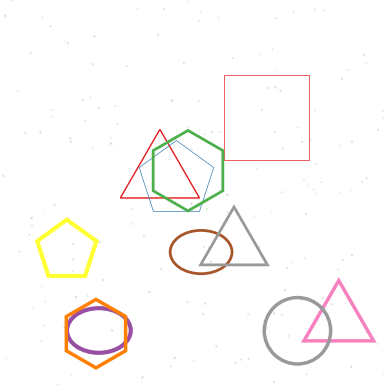[{"shape": "triangle", "thickness": 1, "radius": 0.59, "center": [0.415, 0.545]}, {"shape": "square", "thickness": 0.5, "radius": 0.55, "center": [0.692, 0.694]}, {"shape": "pentagon", "thickness": 0.5, "radius": 0.51, "center": [0.458, 0.533]}, {"shape": "hexagon", "thickness": 2, "radius": 0.52, "center": [0.488, 0.557]}, {"shape": "oval", "thickness": 3, "radius": 0.41, "center": [0.257, 0.142]}, {"shape": "hexagon", "thickness": 2.5, "radius": 0.44, "center": [0.249, 0.133]}, {"shape": "pentagon", "thickness": 3, "radius": 0.4, "center": [0.174, 0.349]}, {"shape": "oval", "thickness": 2, "radius": 0.4, "center": [0.522, 0.345]}, {"shape": "triangle", "thickness": 2.5, "radius": 0.52, "center": [0.88, 0.167]}, {"shape": "circle", "thickness": 2.5, "radius": 0.43, "center": [0.773, 0.141]}, {"shape": "triangle", "thickness": 2, "radius": 0.5, "center": [0.608, 0.362]}]